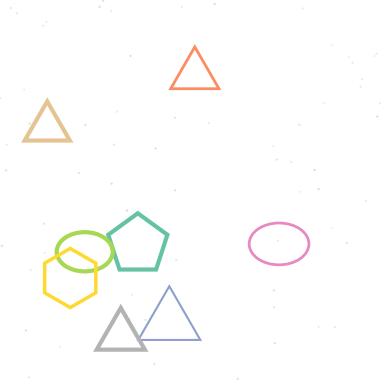[{"shape": "pentagon", "thickness": 3, "radius": 0.4, "center": [0.358, 0.365]}, {"shape": "triangle", "thickness": 2, "radius": 0.36, "center": [0.506, 0.806]}, {"shape": "triangle", "thickness": 1.5, "radius": 0.47, "center": [0.44, 0.164]}, {"shape": "oval", "thickness": 2, "radius": 0.39, "center": [0.725, 0.366]}, {"shape": "oval", "thickness": 3, "radius": 0.36, "center": [0.22, 0.346]}, {"shape": "hexagon", "thickness": 2.5, "radius": 0.38, "center": [0.182, 0.278]}, {"shape": "triangle", "thickness": 3, "radius": 0.34, "center": [0.123, 0.669]}, {"shape": "triangle", "thickness": 3, "radius": 0.36, "center": [0.314, 0.128]}]